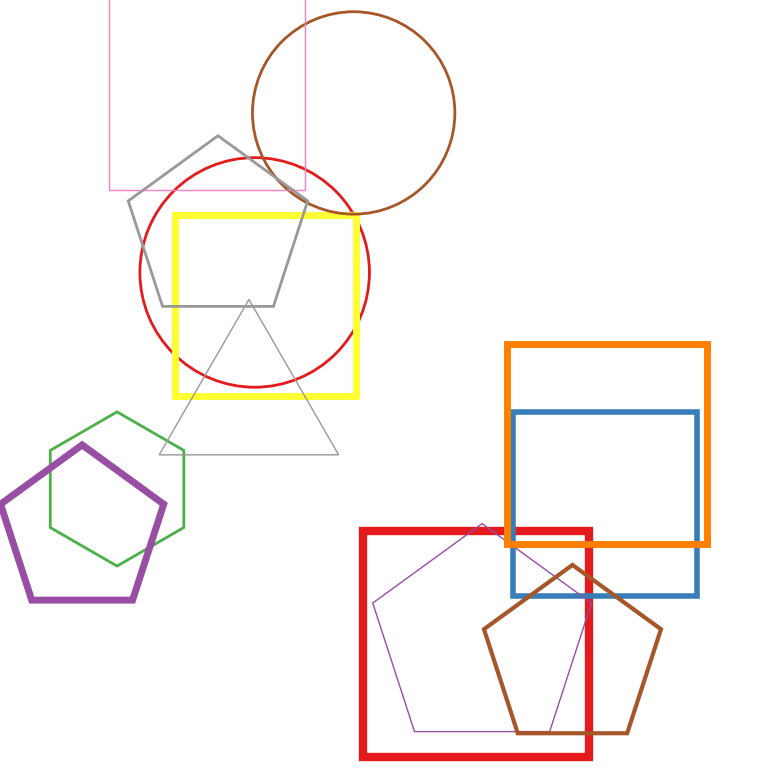[{"shape": "square", "thickness": 3, "radius": 0.73, "center": [0.618, 0.164]}, {"shape": "circle", "thickness": 1, "radius": 0.75, "center": [0.331, 0.646]}, {"shape": "square", "thickness": 2, "radius": 0.6, "center": [0.786, 0.345]}, {"shape": "hexagon", "thickness": 1, "radius": 0.5, "center": [0.152, 0.365]}, {"shape": "pentagon", "thickness": 0.5, "radius": 0.75, "center": [0.626, 0.171]}, {"shape": "pentagon", "thickness": 2.5, "radius": 0.56, "center": [0.107, 0.311]}, {"shape": "square", "thickness": 2.5, "radius": 0.65, "center": [0.788, 0.423]}, {"shape": "square", "thickness": 2.5, "radius": 0.59, "center": [0.345, 0.604]}, {"shape": "pentagon", "thickness": 1.5, "radius": 0.6, "center": [0.743, 0.145]}, {"shape": "circle", "thickness": 1, "radius": 0.66, "center": [0.459, 0.853]}, {"shape": "square", "thickness": 0.5, "radius": 0.63, "center": [0.269, 0.88]}, {"shape": "pentagon", "thickness": 1, "radius": 0.61, "center": [0.283, 0.701]}, {"shape": "triangle", "thickness": 0.5, "radius": 0.67, "center": [0.323, 0.477]}]